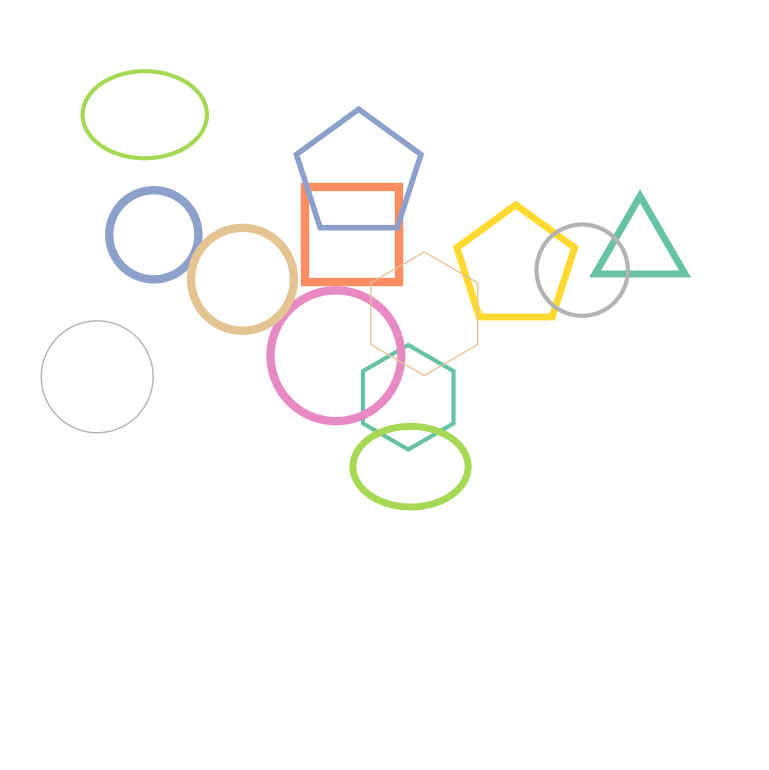[{"shape": "hexagon", "thickness": 1.5, "radius": 0.34, "center": [0.53, 0.484]}, {"shape": "triangle", "thickness": 2.5, "radius": 0.34, "center": [0.831, 0.678]}, {"shape": "square", "thickness": 3, "radius": 0.31, "center": [0.457, 0.695]}, {"shape": "circle", "thickness": 3, "radius": 0.29, "center": [0.2, 0.695]}, {"shape": "pentagon", "thickness": 2, "radius": 0.43, "center": [0.466, 0.773]}, {"shape": "circle", "thickness": 3, "radius": 0.42, "center": [0.436, 0.538]}, {"shape": "oval", "thickness": 1.5, "radius": 0.4, "center": [0.188, 0.851]}, {"shape": "oval", "thickness": 2.5, "radius": 0.37, "center": [0.533, 0.394]}, {"shape": "pentagon", "thickness": 2.5, "radius": 0.4, "center": [0.67, 0.653]}, {"shape": "circle", "thickness": 3, "radius": 0.33, "center": [0.315, 0.637]}, {"shape": "hexagon", "thickness": 0.5, "radius": 0.4, "center": [0.551, 0.593]}, {"shape": "circle", "thickness": 1.5, "radius": 0.3, "center": [0.756, 0.649]}, {"shape": "circle", "thickness": 0.5, "radius": 0.36, "center": [0.126, 0.511]}]